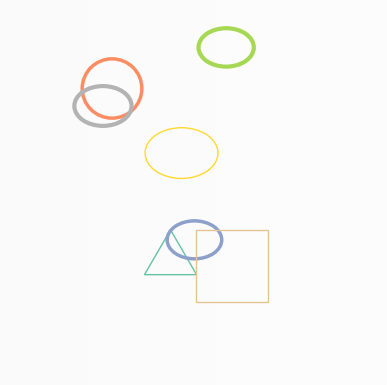[{"shape": "triangle", "thickness": 1, "radius": 0.39, "center": [0.44, 0.325]}, {"shape": "circle", "thickness": 2.5, "radius": 0.38, "center": [0.289, 0.77]}, {"shape": "oval", "thickness": 2.5, "radius": 0.35, "center": [0.502, 0.377]}, {"shape": "oval", "thickness": 3, "radius": 0.36, "center": [0.584, 0.877]}, {"shape": "oval", "thickness": 1, "radius": 0.47, "center": [0.468, 0.602]}, {"shape": "square", "thickness": 1, "radius": 0.47, "center": [0.599, 0.309]}, {"shape": "oval", "thickness": 3, "radius": 0.37, "center": [0.266, 0.725]}]